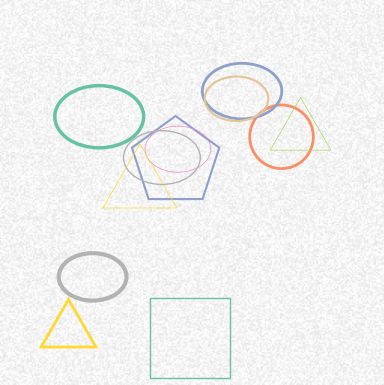[{"shape": "oval", "thickness": 2.5, "radius": 0.58, "center": [0.258, 0.697]}, {"shape": "square", "thickness": 1, "radius": 0.52, "center": [0.494, 0.123]}, {"shape": "circle", "thickness": 2, "radius": 0.41, "center": [0.731, 0.645]}, {"shape": "pentagon", "thickness": 1.5, "radius": 0.6, "center": [0.456, 0.579]}, {"shape": "oval", "thickness": 2, "radius": 0.52, "center": [0.629, 0.763]}, {"shape": "oval", "thickness": 0.5, "radius": 0.43, "center": [0.462, 0.613]}, {"shape": "triangle", "thickness": 0.5, "radius": 0.46, "center": [0.781, 0.656]}, {"shape": "triangle", "thickness": 0.5, "radius": 0.55, "center": [0.363, 0.515]}, {"shape": "triangle", "thickness": 2, "radius": 0.41, "center": [0.178, 0.14]}, {"shape": "oval", "thickness": 1.5, "radius": 0.41, "center": [0.614, 0.743]}, {"shape": "oval", "thickness": 3, "radius": 0.44, "center": [0.241, 0.281]}, {"shape": "oval", "thickness": 1, "radius": 0.5, "center": [0.421, 0.591]}]